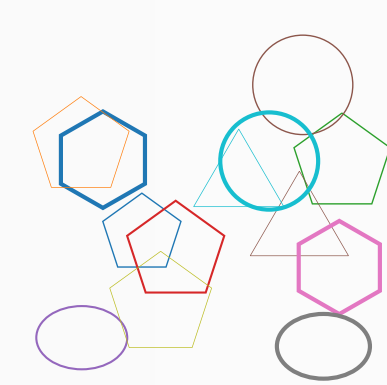[{"shape": "pentagon", "thickness": 1, "radius": 0.53, "center": [0.366, 0.392]}, {"shape": "hexagon", "thickness": 3, "radius": 0.63, "center": [0.266, 0.585]}, {"shape": "pentagon", "thickness": 0.5, "radius": 0.65, "center": [0.209, 0.619]}, {"shape": "pentagon", "thickness": 1, "radius": 0.65, "center": [0.883, 0.576]}, {"shape": "pentagon", "thickness": 1.5, "radius": 0.66, "center": [0.453, 0.347]}, {"shape": "oval", "thickness": 1.5, "radius": 0.59, "center": [0.211, 0.123]}, {"shape": "triangle", "thickness": 0.5, "radius": 0.73, "center": [0.773, 0.409]}, {"shape": "circle", "thickness": 1, "radius": 0.65, "center": [0.781, 0.78]}, {"shape": "hexagon", "thickness": 3, "radius": 0.6, "center": [0.876, 0.305]}, {"shape": "oval", "thickness": 3, "radius": 0.6, "center": [0.835, 0.101]}, {"shape": "pentagon", "thickness": 0.5, "radius": 0.69, "center": [0.415, 0.209]}, {"shape": "triangle", "thickness": 0.5, "radius": 0.67, "center": [0.616, 0.53]}, {"shape": "circle", "thickness": 3, "radius": 0.63, "center": [0.695, 0.582]}]